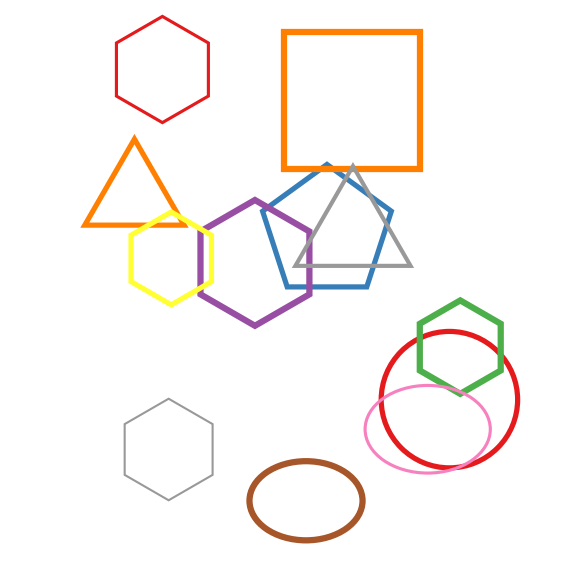[{"shape": "circle", "thickness": 2.5, "radius": 0.59, "center": [0.778, 0.307]}, {"shape": "hexagon", "thickness": 1.5, "radius": 0.46, "center": [0.281, 0.879]}, {"shape": "pentagon", "thickness": 2.5, "radius": 0.59, "center": [0.566, 0.597]}, {"shape": "hexagon", "thickness": 3, "radius": 0.4, "center": [0.797, 0.398]}, {"shape": "hexagon", "thickness": 3, "radius": 0.54, "center": [0.441, 0.544]}, {"shape": "square", "thickness": 3, "radius": 0.59, "center": [0.609, 0.826]}, {"shape": "triangle", "thickness": 2.5, "radius": 0.5, "center": [0.233, 0.659]}, {"shape": "hexagon", "thickness": 2.5, "radius": 0.4, "center": [0.297, 0.552]}, {"shape": "oval", "thickness": 3, "radius": 0.49, "center": [0.53, 0.132]}, {"shape": "oval", "thickness": 1.5, "radius": 0.54, "center": [0.741, 0.256]}, {"shape": "hexagon", "thickness": 1, "radius": 0.44, "center": [0.292, 0.221]}, {"shape": "triangle", "thickness": 2, "radius": 0.58, "center": [0.611, 0.596]}]